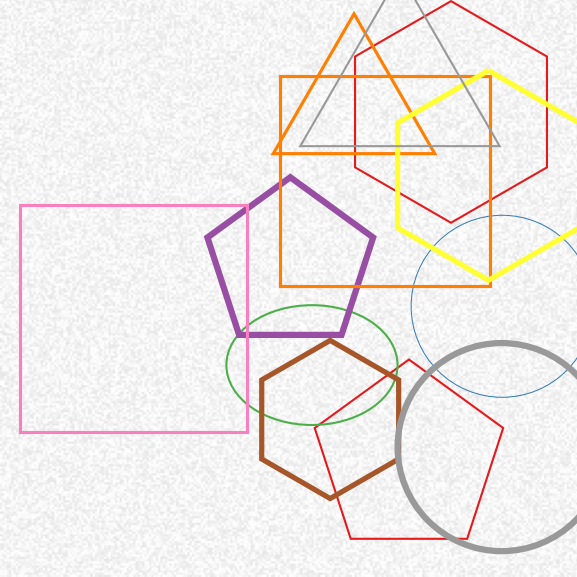[{"shape": "hexagon", "thickness": 1, "radius": 0.96, "center": [0.781, 0.805]}, {"shape": "pentagon", "thickness": 1, "radius": 0.86, "center": [0.708, 0.205]}, {"shape": "circle", "thickness": 0.5, "radius": 0.79, "center": [0.87, 0.469]}, {"shape": "oval", "thickness": 1, "radius": 0.74, "center": [0.54, 0.367]}, {"shape": "pentagon", "thickness": 3, "radius": 0.75, "center": [0.503, 0.541]}, {"shape": "square", "thickness": 1.5, "radius": 0.91, "center": [0.667, 0.685]}, {"shape": "triangle", "thickness": 1.5, "radius": 0.81, "center": [0.613, 0.814]}, {"shape": "hexagon", "thickness": 2.5, "radius": 0.91, "center": [0.846, 0.695]}, {"shape": "hexagon", "thickness": 2.5, "radius": 0.68, "center": [0.572, 0.273]}, {"shape": "square", "thickness": 1.5, "radius": 0.98, "center": [0.231, 0.448]}, {"shape": "triangle", "thickness": 1, "radius": 1.0, "center": [0.693, 0.846]}, {"shape": "circle", "thickness": 3, "radius": 0.9, "center": [0.869, 0.225]}]